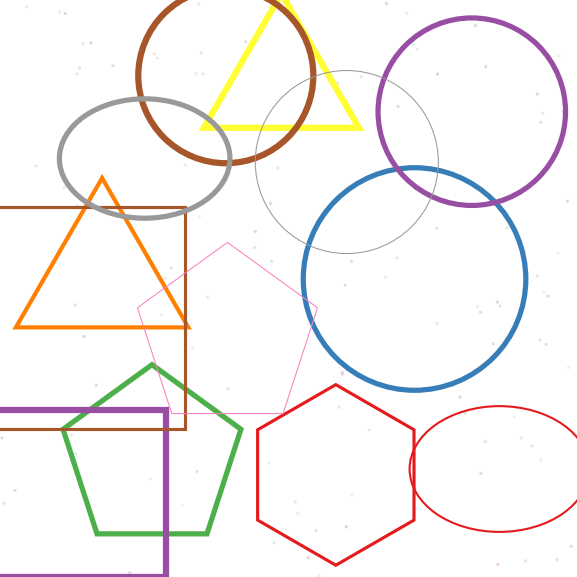[{"shape": "hexagon", "thickness": 1.5, "radius": 0.78, "center": [0.582, 0.177]}, {"shape": "oval", "thickness": 1, "radius": 0.78, "center": [0.865, 0.187]}, {"shape": "circle", "thickness": 2.5, "radius": 0.96, "center": [0.718, 0.516]}, {"shape": "pentagon", "thickness": 2.5, "radius": 0.81, "center": [0.263, 0.206]}, {"shape": "circle", "thickness": 2.5, "radius": 0.81, "center": [0.817, 0.806]}, {"shape": "square", "thickness": 3, "radius": 0.72, "center": [0.142, 0.144]}, {"shape": "triangle", "thickness": 2, "radius": 0.86, "center": [0.177, 0.518]}, {"shape": "triangle", "thickness": 3, "radius": 0.77, "center": [0.487, 0.855]}, {"shape": "square", "thickness": 1.5, "radius": 0.96, "center": [0.128, 0.449]}, {"shape": "circle", "thickness": 3, "radius": 0.76, "center": [0.391, 0.868]}, {"shape": "pentagon", "thickness": 0.5, "radius": 0.82, "center": [0.394, 0.416]}, {"shape": "circle", "thickness": 0.5, "radius": 0.79, "center": [0.601, 0.719]}, {"shape": "oval", "thickness": 2.5, "radius": 0.74, "center": [0.25, 0.725]}]